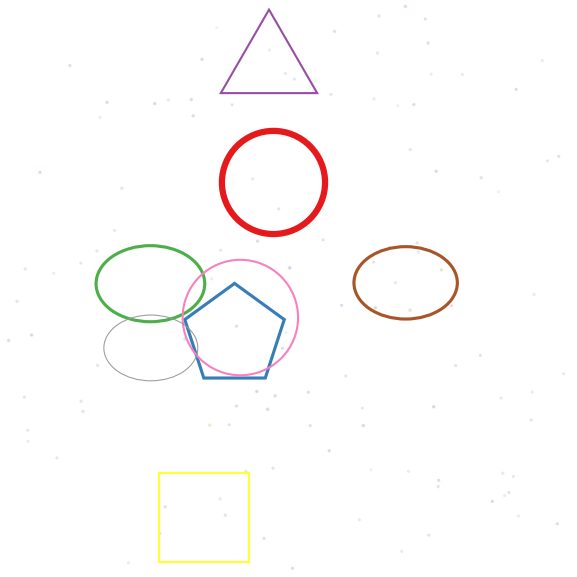[{"shape": "circle", "thickness": 3, "radius": 0.45, "center": [0.474, 0.683]}, {"shape": "pentagon", "thickness": 1.5, "radius": 0.45, "center": [0.406, 0.418]}, {"shape": "oval", "thickness": 1.5, "radius": 0.47, "center": [0.26, 0.508]}, {"shape": "triangle", "thickness": 1, "radius": 0.48, "center": [0.466, 0.886]}, {"shape": "square", "thickness": 1, "radius": 0.39, "center": [0.353, 0.103]}, {"shape": "oval", "thickness": 1.5, "radius": 0.45, "center": [0.702, 0.509]}, {"shape": "circle", "thickness": 1, "radius": 0.5, "center": [0.416, 0.449]}, {"shape": "oval", "thickness": 0.5, "radius": 0.41, "center": [0.261, 0.397]}]